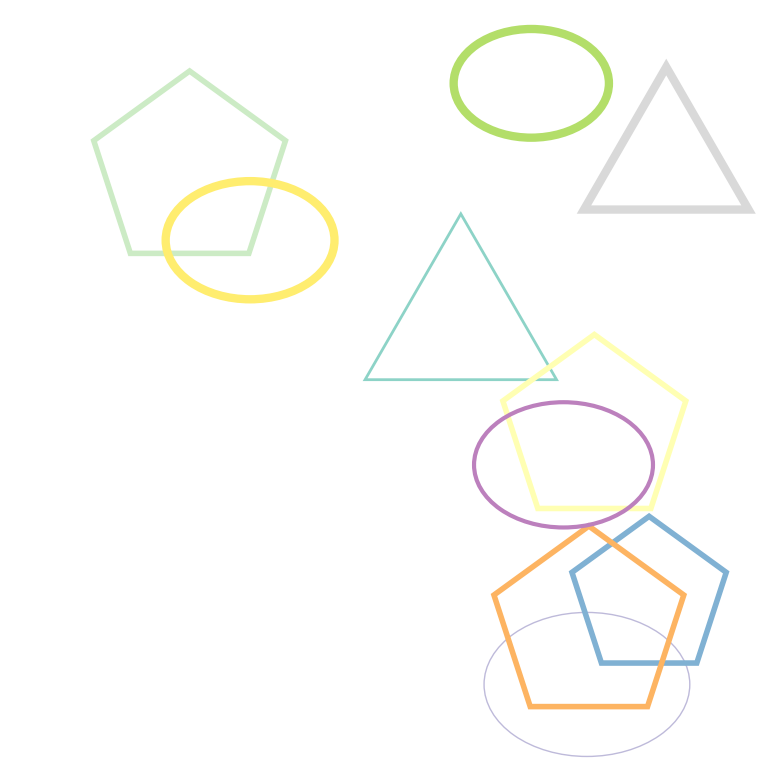[{"shape": "triangle", "thickness": 1, "radius": 0.72, "center": [0.598, 0.579]}, {"shape": "pentagon", "thickness": 2, "radius": 0.62, "center": [0.772, 0.441]}, {"shape": "oval", "thickness": 0.5, "radius": 0.67, "center": [0.762, 0.111]}, {"shape": "pentagon", "thickness": 2, "radius": 0.53, "center": [0.843, 0.224]}, {"shape": "pentagon", "thickness": 2, "radius": 0.65, "center": [0.765, 0.187]}, {"shape": "oval", "thickness": 3, "radius": 0.5, "center": [0.69, 0.892]}, {"shape": "triangle", "thickness": 3, "radius": 0.62, "center": [0.865, 0.79]}, {"shape": "oval", "thickness": 1.5, "radius": 0.58, "center": [0.732, 0.396]}, {"shape": "pentagon", "thickness": 2, "radius": 0.65, "center": [0.246, 0.777]}, {"shape": "oval", "thickness": 3, "radius": 0.55, "center": [0.325, 0.688]}]